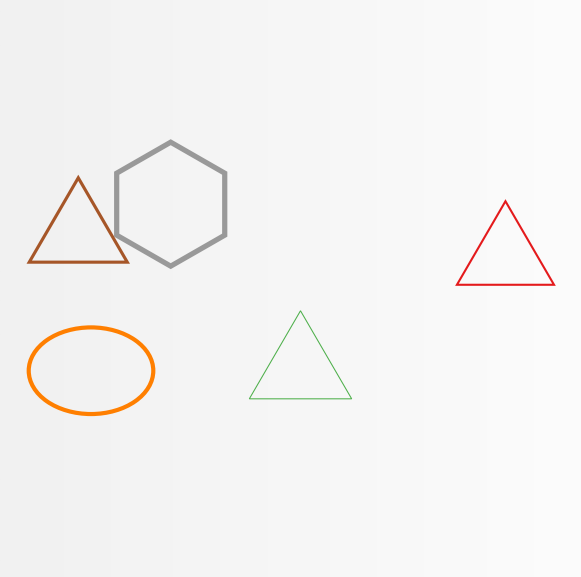[{"shape": "triangle", "thickness": 1, "radius": 0.48, "center": [0.87, 0.554]}, {"shape": "triangle", "thickness": 0.5, "radius": 0.51, "center": [0.517, 0.359]}, {"shape": "oval", "thickness": 2, "radius": 0.54, "center": [0.157, 0.357]}, {"shape": "triangle", "thickness": 1.5, "radius": 0.49, "center": [0.135, 0.594]}, {"shape": "hexagon", "thickness": 2.5, "radius": 0.54, "center": [0.294, 0.646]}]